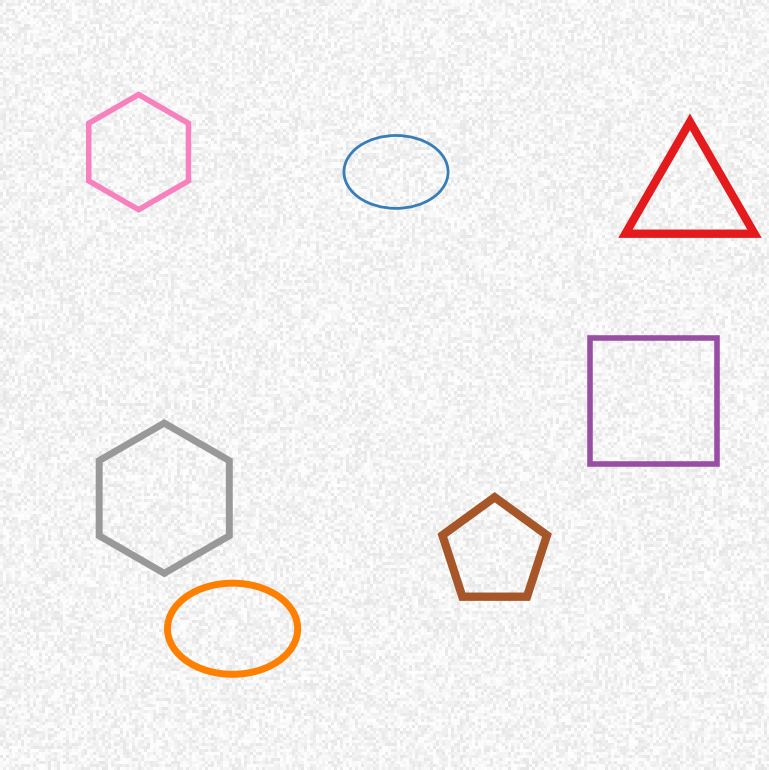[{"shape": "triangle", "thickness": 3, "radius": 0.48, "center": [0.896, 0.745]}, {"shape": "oval", "thickness": 1, "radius": 0.34, "center": [0.514, 0.777]}, {"shape": "square", "thickness": 2, "radius": 0.41, "center": [0.848, 0.479]}, {"shape": "oval", "thickness": 2.5, "radius": 0.42, "center": [0.302, 0.183]}, {"shape": "pentagon", "thickness": 3, "radius": 0.36, "center": [0.642, 0.283]}, {"shape": "hexagon", "thickness": 2, "radius": 0.37, "center": [0.18, 0.802]}, {"shape": "hexagon", "thickness": 2.5, "radius": 0.49, "center": [0.213, 0.353]}]